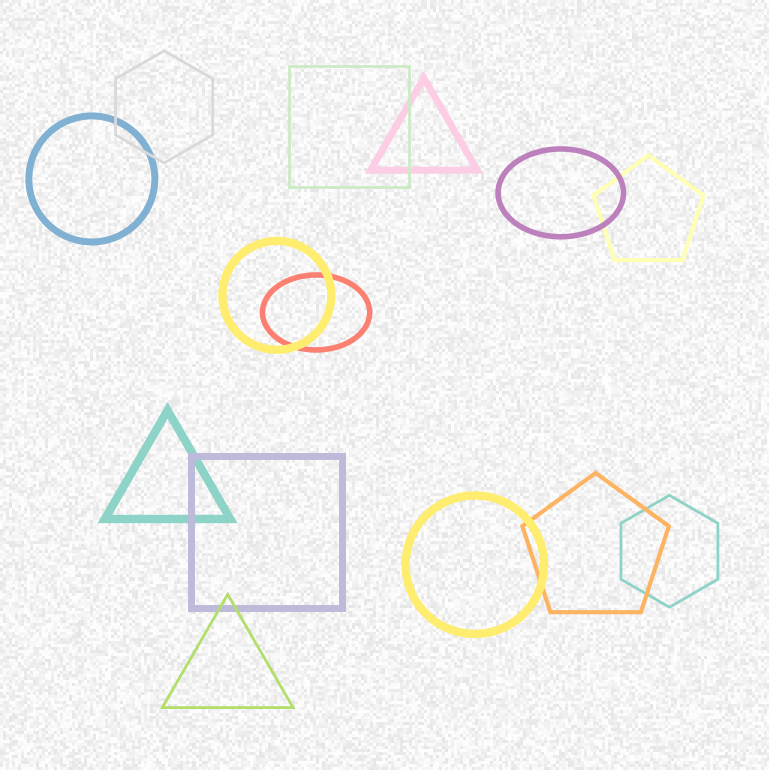[{"shape": "triangle", "thickness": 3, "radius": 0.47, "center": [0.218, 0.373]}, {"shape": "hexagon", "thickness": 1, "radius": 0.36, "center": [0.869, 0.284]}, {"shape": "pentagon", "thickness": 1.5, "radius": 0.38, "center": [0.842, 0.723]}, {"shape": "square", "thickness": 2.5, "radius": 0.49, "center": [0.346, 0.309]}, {"shape": "oval", "thickness": 2, "radius": 0.35, "center": [0.411, 0.594]}, {"shape": "circle", "thickness": 2.5, "radius": 0.41, "center": [0.119, 0.768]}, {"shape": "pentagon", "thickness": 1.5, "radius": 0.5, "center": [0.774, 0.286]}, {"shape": "triangle", "thickness": 1, "radius": 0.49, "center": [0.296, 0.13]}, {"shape": "triangle", "thickness": 2.5, "radius": 0.4, "center": [0.551, 0.819]}, {"shape": "hexagon", "thickness": 1, "radius": 0.36, "center": [0.213, 0.861]}, {"shape": "oval", "thickness": 2, "radius": 0.41, "center": [0.728, 0.75]}, {"shape": "square", "thickness": 1, "radius": 0.39, "center": [0.453, 0.836]}, {"shape": "circle", "thickness": 3, "radius": 0.45, "center": [0.617, 0.267]}, {"shape": "circle", "thickness": 3, "radius": 0.35, "center": [0.36, 0.616]}]